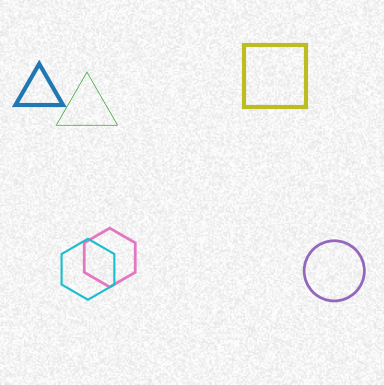[{"shape": "triangle", "thickness": 3, "radius": 0.36, "center": [0.102, 0.763]}, {"shape": "triangle", "thickness": 0.5, "radius": 0.46, "center": [0.226, 0.721]}, {"shape": "circle", "thickness": 2, "radius": 0.39, "center": [0.868, 0.296]}, {"shape": "hexagon", "thickness": 2, "radius": 0.38, "center": [0.285, 0.331]}, {"shape": "square", "thickness": 3, "radius": 0.4, "center": [0.716, 0.802]}, {"shape": "hexagon", "thickness": 1.5, "radius": 0.4, "center": [0.229, 0.301]}]